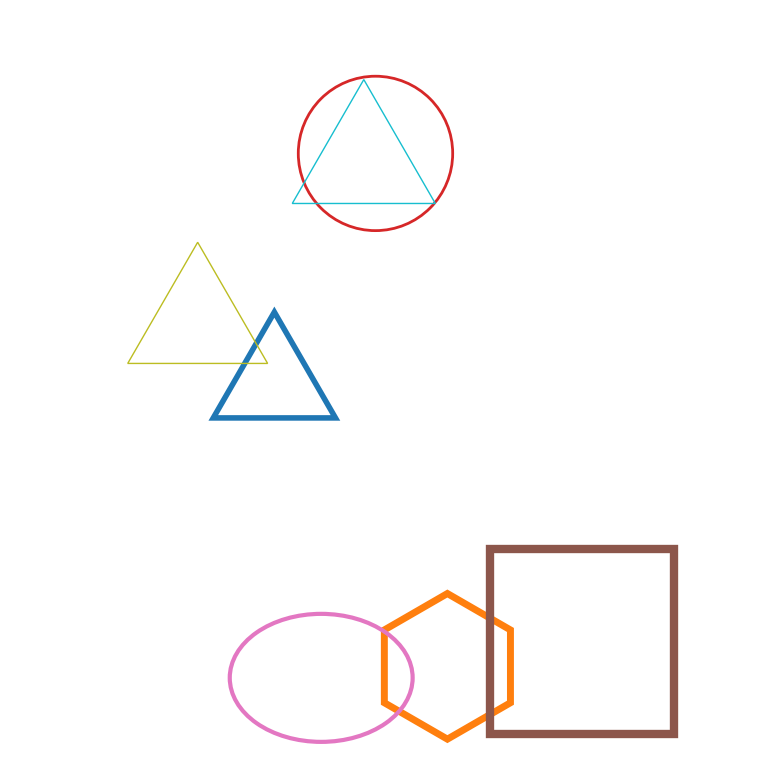[{"shape": "triangle", "thickness": 2, "radius": 0.46, "center": [0.356, 0.503]}, {"shape": "hexagon", "thickness": 2.5, "radius": 0.47, "center": [0.581, 0.135]}, {"shape": "circle", "thickness": 1, "radius": 0.5, "center": [0.488, 0.801]}, {"shape": "square", "thickness": 3, "radius": 0.6, "center": [0.756, 0.167]}, {"shape": "oval", "thickness": 1.5, "radius": 0.59, "center": [0.417, 0.12]}, {"shape": "triangle", "thickness": 0.5, "radius": 0.52, "center": [0.257, 0.58]}, {"shape": "triangle", "thickness": 0.5, "radius": 0.54, "center": [0.472, 0.789]}]